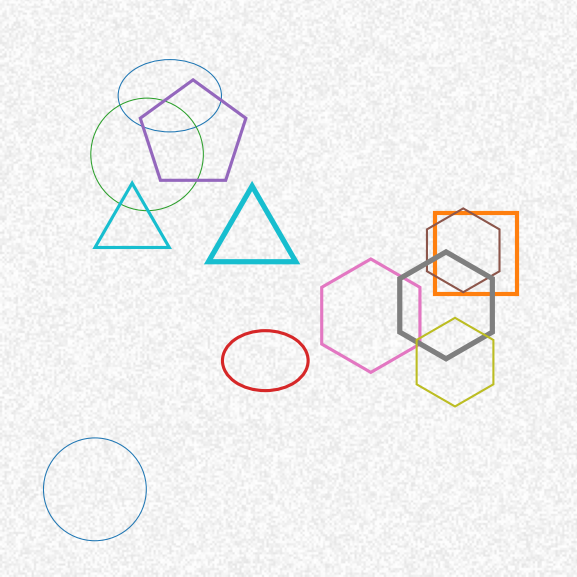[{"shape": "circle", "thickness": 0.5, "radius": 0.45, "center": [0.164, 0.152]}, {"shape": "oval", "thickness": 0.5, "radius": 0.45, "center": [0.294, 0.833]}, {"shape": "square", "thickness": 2, "radius": 0.35, "center": [0.825, 0.56]}, {"shape": "circle", "thickness": 0.5, "radius": 0.49, "center": [0.255, 0.732]}, {"shape": "oval", "thickness": 1.5, "radius": 0.37, "center": [0.459, 0.375]}, {"shape": "pentagon", "thickness": 1.5, "radius": 0.48, "center": [0.334, 0.765]}, {"shape": "hexagon", "thickness": 1, "radius": 0.36, "center": [0.802, 0.566]}, {"shape": "hexagon", "thickness": 1.5, "radius": 0.49, "center": [0.642, 0.452]}, {"shape": "hexagon", "thickness": 2.5, "radius": 0.46, "center": [0.772, 0.47]}, {"shape": "hexagon", "thickness": 1, "radius": 0.38, "center": [0.788, 0.372]}, {"shape": "triangle", "thickness": 1.5, "radius": 0.37, "center": [0.229, 0.608]}, {"shape": "triangle", "thickness": 2.5, "radius": 0.44, "center": [0.437, 0.59]}]